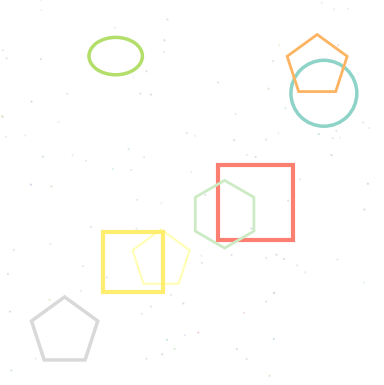[{"shape": "circle", "thickness": 2.5, "radius": 0.43, "center": [0.841, 0.758]}, {"shape": "pentagon", "thickness": 1.5, "radius": 0.39, "center": [0.418, 0.326]}, {"shape": "square", "thickness": 3, "radius": 0.49, "center": [0.664, 0.475]}, {"shape": "pentagon", "thickness": 2, "radius": 0.41, "center": [0.824, 0.828]}, {"shape": "oval", "thickness": 2.5, "radius": 0.35, "center": [0.301, 0.854]}, {"shape": "pentagon", "thickness": 2.5, "radius": 0.45, "center": [0.168, 0.138]}, {"shape": "hexagon", "thickness": 2, "radius": 0.44, "center": [0.583, 0.444]}, {"shape": "square", "thickness": 3, "radius": 0.39, "center": [0.346, 0.32]}]